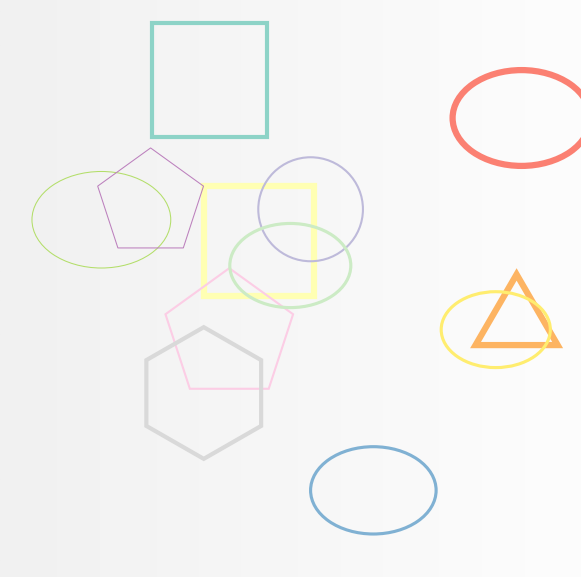[{"shape": "square", "thickness": 2, "radius": 0.49, "center": [0.36, 0.86]}, {"shape": "square", "thickness": 3, "radius": 0.47, "center": [0.446, 0.582]}, {"shape": "circle", "thickness": 1, "radius": 0.45, "center": [0.534, 0.637]}, {"shape": "oval", "thickness": 3, "radius": 0.59, "center": [0.897, 0.795]}, {"shape": "oval", "thickness": 1.5, "radius": 0.54, "center": [0.642, 0.15]}, {"shape": "triangle", "thickness": 3, "radius": 0.41, "center": [0.889, 0.442]}, {"shape": "oval", "thickness": 0.5, "radius": 0.6, "center": [0.174, 0.619]}, {"shape": "pentagon", "thickness": 1, "radius": 0.58, "center": [0.394, 0.419]}, {"shape": "hexagon", "thickness": 2, "radius": 0.57, "center": [0.351, 0.319]}, {"shape": "pentagon", "thickness": 0.5, "radius": 0.48, "center": [0.259, 0.647]}, {"shape": "oval", "thickness": 1.5, "radius": 0.52, "center": [0.499, 0.539]}, {"shape": "oval", "thickness": 1.5, "radius": 0.47, "center": [0.853, 0.428]}]